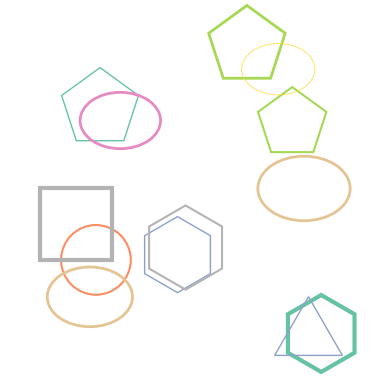[{"shape": "pentagon", "thickness": 1, "radius": 0.52, "center": [0.26, 0.719]}, {"shape": "hexagon", "thickness": 3, "radius": 0.5, "center": [0.834, 0.134]}, {"shape": "circle", "thickness": 1.5, "radius": 0.45, "center": [0.249, 0.325]}, {"shape": "triangle", "thickness": 1, "radius": 0.51, "center": [0.801, 0.128]}, {"shape": "hexagon", "thickness": 1, "radius": 0.49, "center": [0.461, 0.339]}, {"shape": "oval", "thickness": 2, "radius": 0.52, "center": [0.313, 0.687]}, {"shape": "pentagon", "thickness": 2, "radius": 0.52, "center": [0.641, 0.881]}, {"shape": "pentagon", "thickness": 1.5, "radius": 0.47, "center": [0.759, 0.68]}, {"shape": "oval", "thickness": 0.5, "radius": 0.48, "center": [0.723, 0.82]}, {"shape": "oval", "thickness": 2, "radius": 0.55, "center": [0.233, 0.229]}, {"shape": "oval", "thickness": 2, "radius": 0.6, "center": [0.79, 0.51]}, {"shape": "hexagon", "thickness": 1.5, "radius": 0.55, "center": [0.482, 0.357]}, {"shape": "square", "thickness": 3, "radius": 0.47, "center": [0.198, 0.419]}]